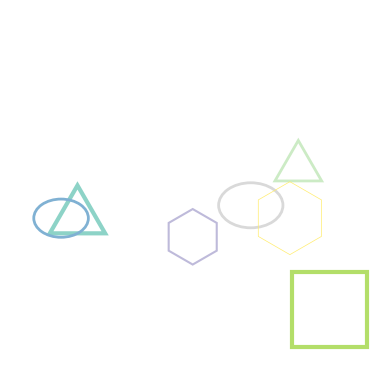[{"shape": "triangle", "thickness": 3, "radius": 0.41, "center": [0.201, 0.435]}, {"shape": "hexagon", "thickness": 1.5, "radius": 0.36, "center": [0.501, 0.385]}, {"shape": "oval", "thickness": 2, "radius": 0.35, "center": [0.159, 0.433]}, {"shape": "square", "thickness": 3, "radius": 0.49, "center": [0.856, 0.196]}, {"shape": "oval", "thickness": 2, "radius": 0.42, "center": [0.651, 0.467]}, {"shape": "triangle", "thickness": 2, "radius": 0.35, "center": [0.775, 0.565]}, {"shape": "hexagon", "thickness": 0.5, "radius": 0.47, "center": [0.753, 0.433]}]